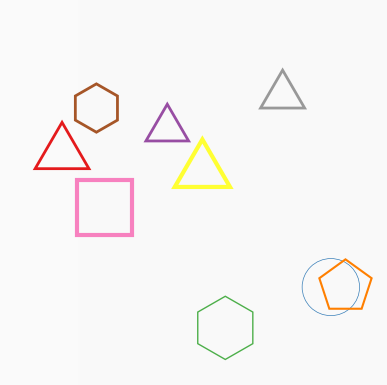[{"shape": "triangle", "thickness": 2, "radius": 0.4, "center": [0.16, 0.602]}, {"shape": "circle", "thickness": 0.5, "radius": 0.37, "center": [0.854, 0.254]}, {"shape": "hexagon", "thickness": 1, "radius": 0.41, "center": [0.581, 0.148]}, {"shape": "triangle", "thickness": 2, "radius": 0.32, "center": [0.432, 0.666]}, {"shape": "pentagon", "thickness": 1.5, "radius": 0.35, "center": [0.892, 0.255]}, {"shape": "triangle", "thickness": 3, "radius": 0.41, "center": [0.522, 0.556]}, {"shape": "hexagon", "thickness": 2, "radius": 0.31, "center": [0.249, 0.719]}, {"shape": "square", "thickness": 3, "radius": 0.36, "center": [0.269, 0.46]}, {"shape": "triangle", "thickness": 2, "radius": 0.33, "center": [0.729, 0.752]}]